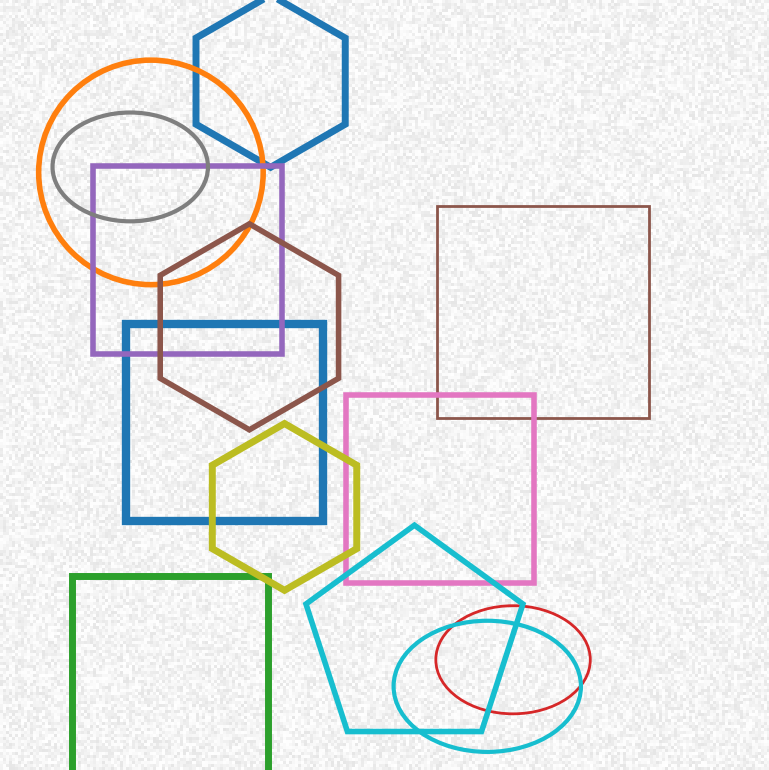[{"shape": "square", "thickness": 3, "radius": 0.64, "center": [0.291, 0.452]}, {"shape": "hexagon", "thickness": 2.5, "radius": 0.56, "center": [0.351, 0.895]}, {"shape": "circle", "thickness": 2, "radius": 0.73, "center": [0.196, 0.776]}, {"shape": "square", "thickness": 2.5, "radius": 0.64, "center": [0.221, 0.125]}, {"shape": "oval", "thickness": 1, "radius": 0.5, "center": [0.666, 0.143]}, {"shape": "square", "thickness": 2, "radius": 0.61, "center": [0.244, 0.662]}, {"shape": "hexagon", "thickness": 2, "radius": 0.67, "center": [0.324, 0.576]}, {"shape": "square", "thickness": 1, "radius": 0.69, "center": [0.705, 0.595]}, {"shape": "square", "thickness": 2, "radius": 0.61, "center": [0.572, 0.365]}, {"shape": "oval", "thickness": 1.5, "radius": 0.5, "center": [0.169, 0.783]}, {"shape": "hexagon", "thickness": 2.5, "radius": 0.54, "center": [0.37, 0.342]}, {"shape": "oval", "thickness": 1.5, "radius": 0.61, "center": [0.633, 0.109]}, {"shape": "pentagon", "thickness": 2, "radius": 0.74, "center": [0.538, 0.17]}]